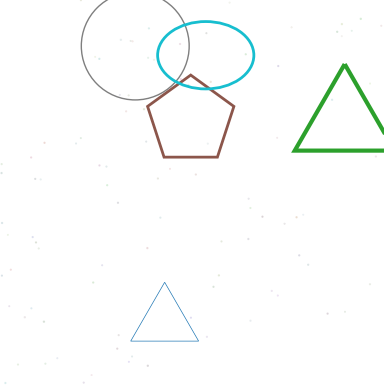[{"shape": "triangle", "thickness": 0.5, "radius": 0.51, "center": [0.428, 0.165]}, {"shape": "triangle", "thickness": 3, "radius": 0.75, "center": [0.895, 0.684]}, {"shape": "pentagon", "thickness": 2, "radius": 0.59, "center": [0.495, 0.687]}, {"shape": "circle", "thickness": 1, "radius": 0.7, "center": [0.351, 0.881]}, {"shape": "oval", "thickness": 2, "radius": 0.62, "center": [0.534, 0.857]}]